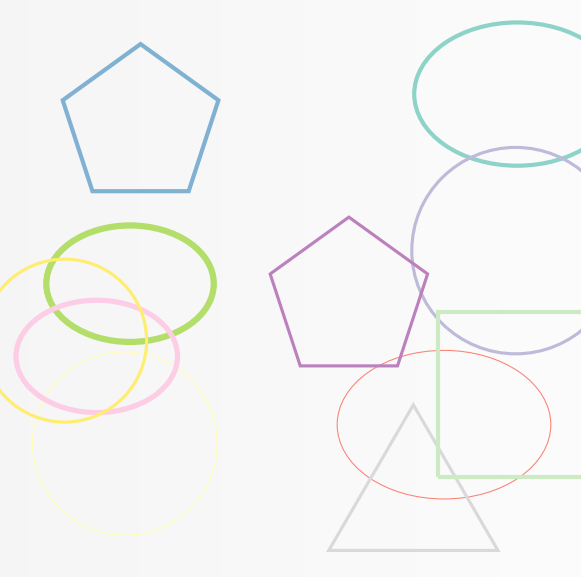[{"shape": "oval", "thickness": 2, "radius": 0.89, "center": [0.89, 0.836]}, {"shape": "circle", "thickness": 0.5, "radius": 0.79, "center": [0.215, 0.231]}, {"shape": "circle", "thickness": 1.5, "radius": 0.89, "center": [0.887, 0.565]}, {"shape": "oval", "thickness": 0.5, "radius": 0.92, "center": [0.764, 0.264]}, {"shape": "pentagon", "thickness": 2, "radius": 0.7, "center": [0.242, 0.782]}, {"shape": "oval", "thickness": 3, "radius": 0.72, "center": [0.224, 0.508]}, {"shape": "oval", "thickness": 2.5, "radius": 0.69, "center": [0.166, 0.382]}, {"shape": "triangle", "thickness": 1.5, "radius": 0.84, "center": [0.711, 0.13]}, {"shape": "pentagon", "thickness": 1.5, "radius": 0.71, "center": [0.6, 0.481]}, {"shape": "square", "thickness": 2, "radius": 0.72, "center": [0.896, 0.316]}, {"shape": "circle", "thickness": 1.5, "radius": 0.71, "center": [0.111, 0.409]}]